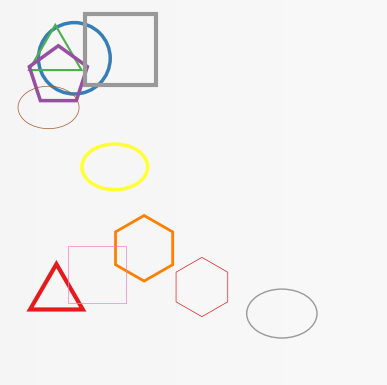[{"shape": "hexagon", "thickness": 0.5, "radius": 0.39, "center": [0.521, 0.254]}, {"shape": "triangle", "thickness": 3, "radius": 0.39, "center": [0.146, 0.235]}, {"shape": "circle", "thickness": 2.5, "radius": 0.46, "center": [0.192, 0.849]}, {"shape": "triangle", "thickness": 1.5, "radius": 0.39, "center": [0.143, 0.857]}, {"shape": "pentagon", "thickness": 2.5, "radius": 0.39, "center": [0.151, 0.802]}, {"shape": "hexagon", "thickness": 2, "radius": 0.43, "center": [0.372, 0.355]}, {"shape": "oval", "thickness": 2.5, "radius": 0.42, "center": [0.296, 0.567]}, {"shape": "oval", "thickness": 0.5, "radius": 0.39, "center": [0.125, 0.721]}, {"shape": "square", "thickness": 0.5, "radius": 0.37, "center": [0.25, 0.287]}, {"shape": "square", "thickness": 3, "radius": 0.46, "center": [0.311, 0.872]}, {"shape": "oval", "thickness": 1, "radius": 0.45, "center": [0.727, 0.186]}]